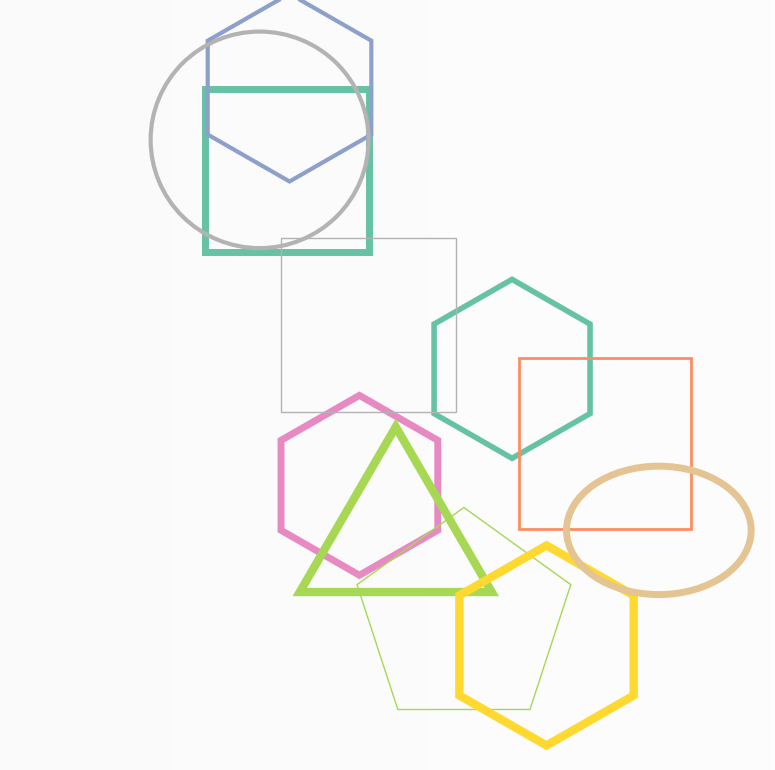[{"shape": "hexagon", "thickness": 2, "radius": 0.58, "center": [0.661, 0.521]}, {"shape": "square", "thickness": 2.5, "radius": 0.53, "center": [0.371, 0.779]}, {"shape": "square", "thickness": 1, "radius": 0.56, "center": [0.78, 0.424]}, {"shape": "hexagon", "thickness": 1.5, "radius": 0.61, "center": [0.374, 0.886]}, {"shape": "hexagon", "thickness": 2.5, "radius": 0.58, "center": [0.464, 0.37]}, {"shape": "pentagon", "thickness": 0.5, "radius": 0.73, "center": [0.599, 0.196]}, {"shape": "triangle", "thickness": 3, "radius": 0.71, "center": [0.511, 0.303]}, {"shape": "hexagon", "thickness": 3, "radius": 0.65, "center": [0.705, 0.162]}, {"shape": "oval", "thickness": 2.5, "radius": 0.6, "center": [0.85, 0.311]}, {"shape": "square", "thickness": 0.5, "radius": 0.57, "center": [0.476, 0.578]}, {"shape": "circle", "thickness": 1.5, "radius": 0.7, "center": [0.335, 0.818]}]